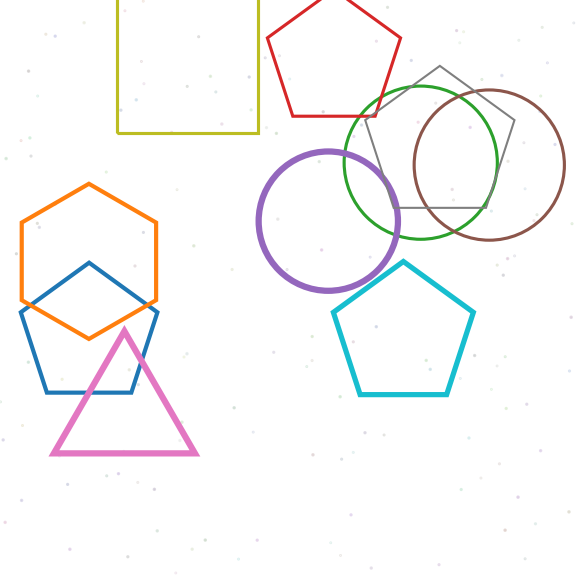[{"shape": "pentagon", "thickness": 2, "radius": 0.62, "center": [0.154, 0.42]}, {"shape": "hexagon", "thickness": 2, "radius": 0.67, "center": [0.154, 0.547]}, {"shape": "circle", "thickness": 1.5, "radius": 0.66, "center": [0.729, 0.717]}, {"shape": "pentagon", "thickness": 1.5, "radius": 0.61, "center": [0.578, 0.896]}, {"shape": "circle", "thickness": 3, "radius": 0.6, "center": [0.568, 0.616]}, {"shape": "circle", "thickness": 1.5, "radius": 0.65, "center": [0.847, 0.713]}, {"shape": "triangle", "thickness": 3, "radius": 0.7, "center": [0.215, 0.285]}, {"shape": "pentagon", "thickness": 1, "radius": 0.68, "center": [0.762, 0.749]}, {"shape": "square", "thickness": 1.5, "radius": 0.61, "center": [0.325, 0.892]}, {"shape": "pentagon", "thickness": 2.5, "radius": 0.64, "center": [0.698, 0.419]}]